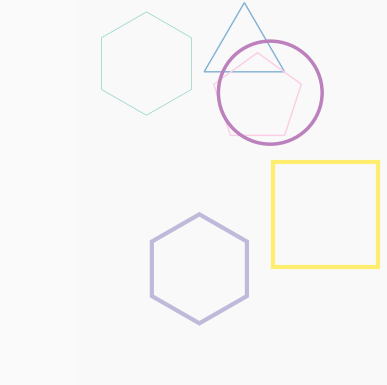[{"shape": "hexagon", "thickness": 0.5, "radius": 0.67, "center": [0.378, 0.835]}, {"shape": "hexagon", "thickness": 3, "radius": 0.71, "center": [0.515, 0.302]}, {"shape": "triangle", "thickness": 1, "radius": 0.6, "center": [0.631, 0.873]}, {"shape": "pentagon", "thickness": 1, "radius": 0.59, "center": [0.665, 0.744]}, {"shape": "circle", "thickness": 2.5, "radius": 0.67, "center": [0.697, 0.759]}, {"shape": "square", "thickness": 3, "radius": 0.68, "center": [0.841, 0.443]}]